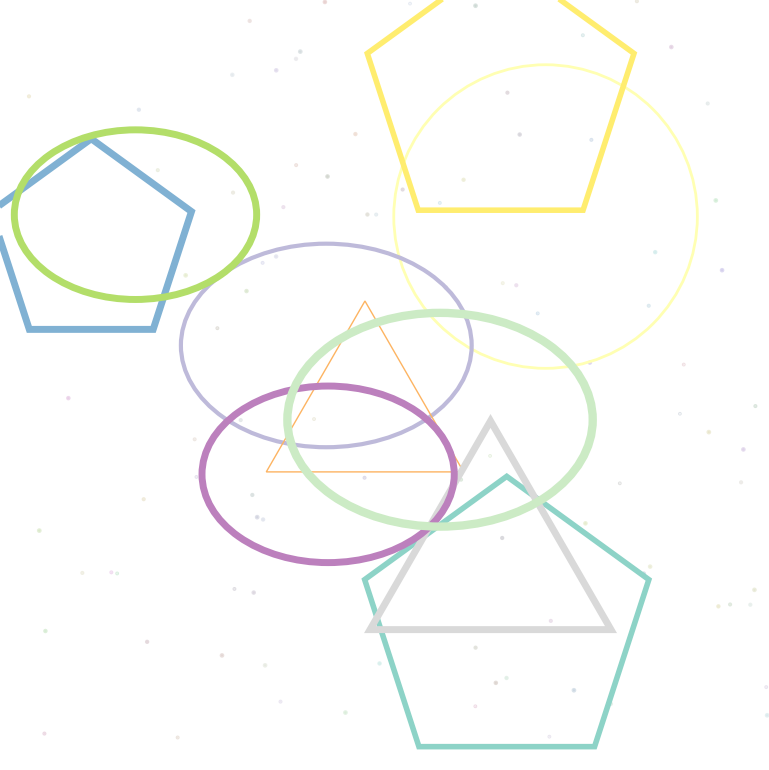[{"shape": "pentagon", "thickness": 2, "radius": 0.97, "center": [0.658, 0.187]}, {"shape": "circle", "thickness": 1, "radius": 0.99, "center": [0.709, 0.719]}, {"shape": "oval", "thickness": 1.5, "radius": 0.94, "center": [0.424, 0.551]}, {"shape": "pentagon", "thickness": 2.5, "radius": 0.68, "center": [0.118, 0.683]}, {"shape": "triangle", "thickness": 0.5, "radius": 0.74, "center": [0.474, 0.461]}, {"shape": "oval", "thickness": 2.5, "radius": 0.79, "center": [0.176, 0.721]}, {"shape": "triangle", "thickness": 2.5, "radius": 0.9, "center": [0.637, 0.273]}, {"shape": "oval", "thickness": 2.5, "radius": 0.82, "center": [0.426, 0.384]}, {"shape": "oval", "thickness": 3, "radius": 0.99, "center": [0.571, 0.455]}, {"shape": "pentagon", "thickness": 2, "radius": 0.91, "center": [0.65, 0.874]}]